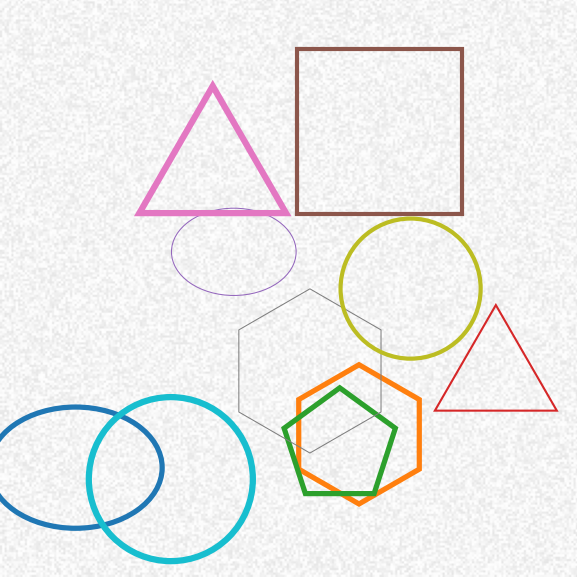[{"shape": "oval", "thickness": 2.5, "radius": 0.75, "center": [0.131, 0.189]}, {"shape": "hexagon", "thickness": 2.5, "radius": 0.6, "center": [0.622, 0.247]}, {"shape": "pentagon", "thickness": 2.5, "radius": 0.51, "center": [0.588, 0.226]}, {"shape": "triangle", "thickness": 1, "radius": 0.61, "center": [0.859, 0.349]}, {"shape": "oval", "thickness": 0.5, "radius": 0.54, "center": [0.405, 0.563]}, {"shape": "square", "thickness": 2, "radius": 0.72, "center": [0.657, 0.772]}, {"shape": "triangle", "thickness": 3, "radius": 0.73, "center": [0.368, 0.703]}, {"shape": "hexagon", "thickness": 0.5, "radius": 0.71, "center": [0.537, 0.357]}, {"shape": "circle", "thickness": 2, "radius": 0.61, "center": [0.711, 0.499]}, {"shape": "circle", "thickness": 3, "radius": 0.71, "center": [0.296, 0.169]}]